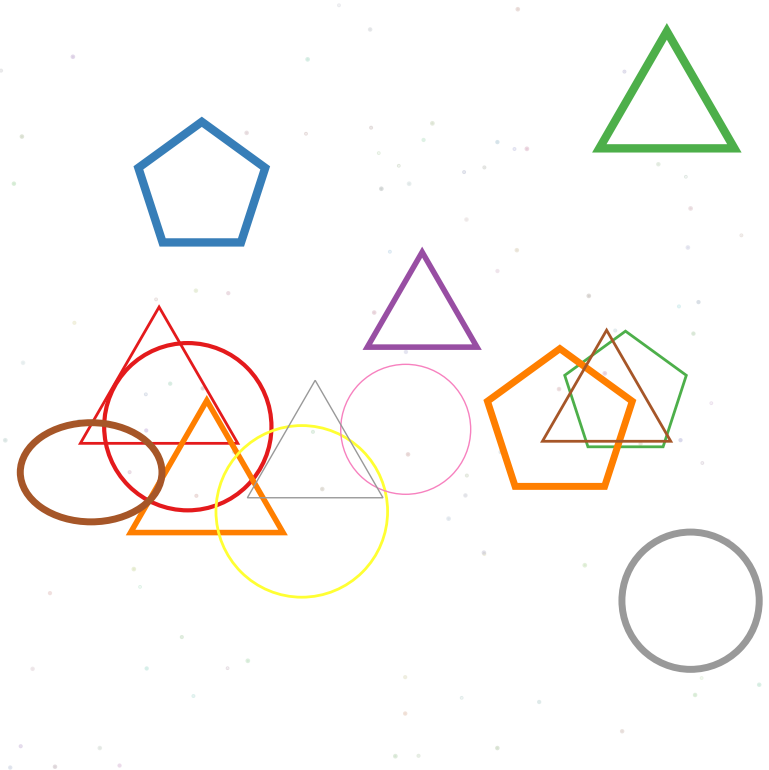[{"shape": "circle", "thickness": 1.5, "radius": 0.54, "center": [0.244, 0.446]}, {"shape": "triangle", "thickness": 1, "radius": 0.59, "center": [0.207, 0.483]}, {"shape": "pentagon", "thickness": 3, "radius": 0.43, "center": [0.262, 0.755]}, {"shape": "pentagon", "thickness": 1, "radius": 0.42, "center": [0.812, 0.487]}, {"shape": "triangle", "thickness": 3, "radius": 0.51, "center": [0.866, 0.858]}, {"shape": "triangle", "thickness": 2, "radius": 0.41, "center": [0.548, 0.59]}, {"shape": "pentagon", "thickness": 2.5, "radius": 0.49, "center": [0.727, 0.448]}, {"shape": "triangle", "thickness": 2, "radius": 0.57, "center": [0.269, 0.366]}, {"shape": "circle", "thickness": 1, "radius": 0.56, "center": [0.392, 0.336]}, {"shape": "triangle", "thickness": 1, "radius": 0.48, "center": [0.788, 0.475]}, {"shape": "oval", "thickness": 2.5, "radius": 0.46, "center": [0.118, 0.387]}, {"shape": "circle", "thickness": 0.5, "radius": 0.42, "center": [0.527, 0.442]}, {"shape": "circle", "thickness": 2.5, "radius": 0.45, "center": [0.897, 0.22]}, {"shape": "triangle", "thickness": 0.5, "radius": 0.51, "center": [0.409, 0.404]}]